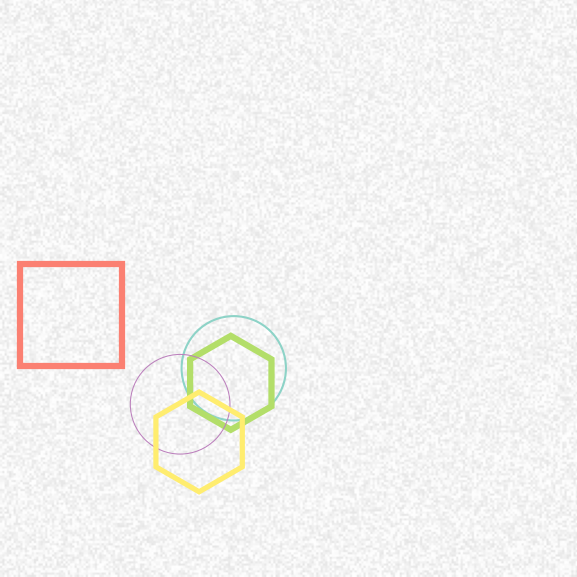[{"shape": "circle", "thickness": 1, "radius": 0.45, "center": [0.405, 0.361]}, {"shape": "square", "thickness": 3, "radius": 0.44, "center": [0.124, 0.454]}, {"shape": "hexagon", "thickness": 3, "radius": 0.41, "center": [0.4, 0.336]}, {"shape": "circle", "thickness": 0.5, "radius": 0.43, "center": [0.312, 0.299]}, {"shape": "hexagon", "thickness": 2.5, "radius": 0.43, "center": [0.345, 0.234]}]